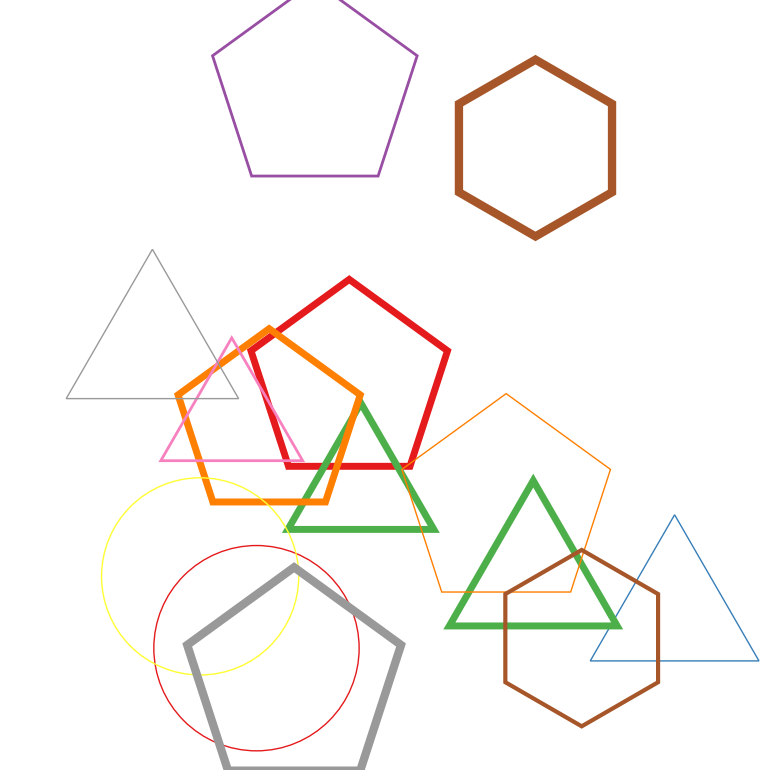[{"shape": "circle", "thickness": 0.5, "radius": 0.67, "center": [0.333, 0.158]}, {"shape": "pentagon", "thickness": 2.5, "radius": 0.67, "center": [0.454, 0.503]}, {"shape": "triangle", "thickness": 0.5, "radius": 0.63, "center": [0.876, 0.205]}, {"shape": "triangle", "thickness": 2.5, "radius": 0.63, "center": [0.693, 0.25]}, {"shape": "triangle", "thickness": 2.5, "radius": 0.55, "center": [0.469, 0.367]}, {"shape": "pentagon", "thickness": 1, "radius": 0.7, "center": [0.409, 0.884]}, {"shape": "pentagon", "thickness": 0.5, "radius": 0.71, "center": [0.657, 0.346]}, {"shape": "pentagon", "thickness": 2.5, "radius": 0.62, "center": [0.35, 0.449]}, {"shape": "circle", "thickness": 0.5, "radius": 0.64, "center": [0.26, 0.251]}, {"shape": "hexagon", "thickness": 3, "radius": 0.57, "center": [0.695, 0.808]}, {"shape": "hexagon", "thickness": 1.5, "radius": 0.57, "center": [0.755, 0.171]}, {"shape": "triangle", "thickness": 1, "radius": 0.53, "center": [0.301, 0.455]}, {"shape": "triangle", "thickness": 0.5, "radius": 0.65, "center": [0.198, 0.547]}, {"shape": "pentagon", "thickness": 3, "radius": 0.73, "center": [0.382, 0.117]}]